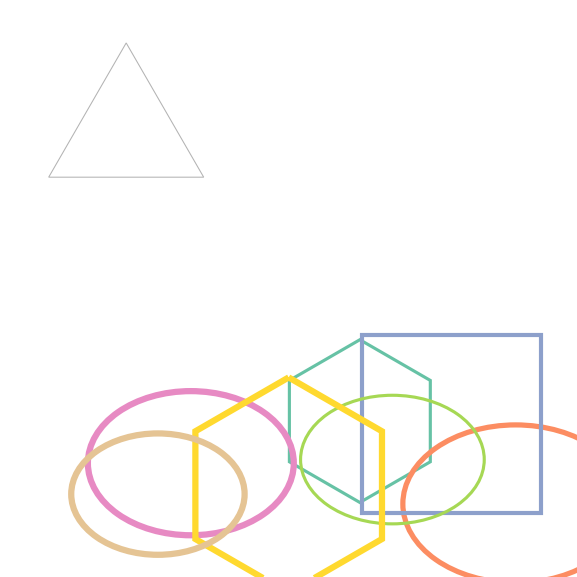[{"shape": "hexagon", "thickness": 1.5, "radius": 0.7, "center": [0.623, 0.27]}, {"shape": "oval", "thickness": 2.5, "radius": 0.98, "center": [0.893, 0.127]}, {"shape": "square", "thickness": 2, "radius": 0.77, "center": [0.782, 0.265]}, {"shape": "oval", "thickness": 3, "radius": 0.89, "center": [0.33, 0.197]}, {"shape": "oval", "thickness": 1.5, "radius": 0.8, "center": [0.679, 0.203]}, {"shape": "hexagon", "thickness": 3, "radius": 0.93, "center": [0.5, 0.159]}, {"shape": "oval", "thickness": 3, "radius": 0.75, "center": [0.273, 0.144]}, {"shape": "triangle", "thickness": 0.5, "radius": 0.77, "center": [0.219, 0.77]}]